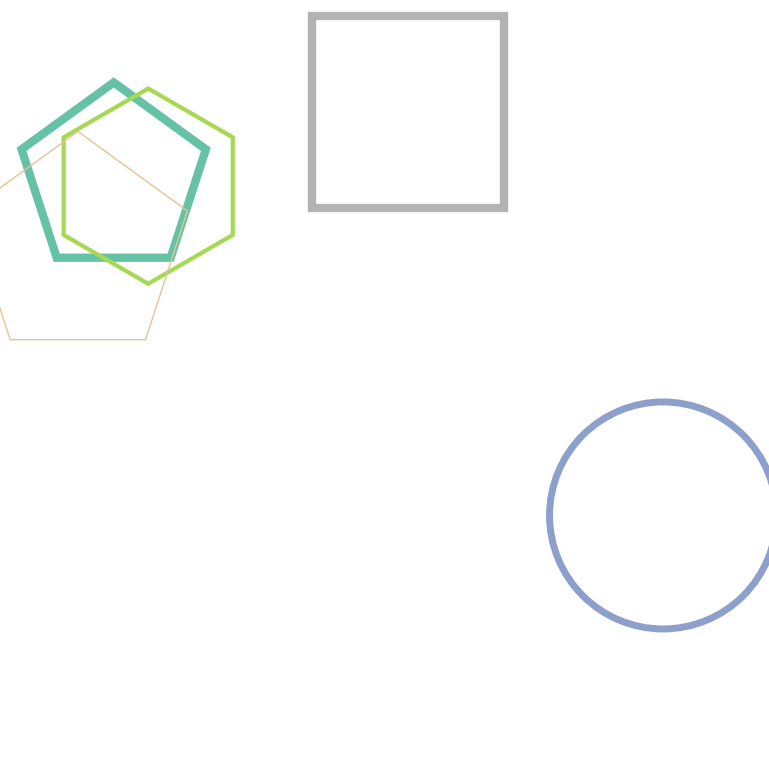[{"shape": "pentagon", "thickness": 3, "radius": 0.63, "center": [0.148, 0.767]}, {"shape": "circle", "thickness": 2.5, "radius": 0.74, "center": [0.861, 0.331]}, {"shape": "hexagon", "thickness": 1.5, "radius": 0.63, "center": [0.192, 0.758]}, {"shape": "pentagon", "thickness": 0.5, "radius": 0.75, "center": [0.101, 0.68]}, {"shape": "square", "thickness": 3, "radius": 0.62, "center": [0.53, 0.854]}]